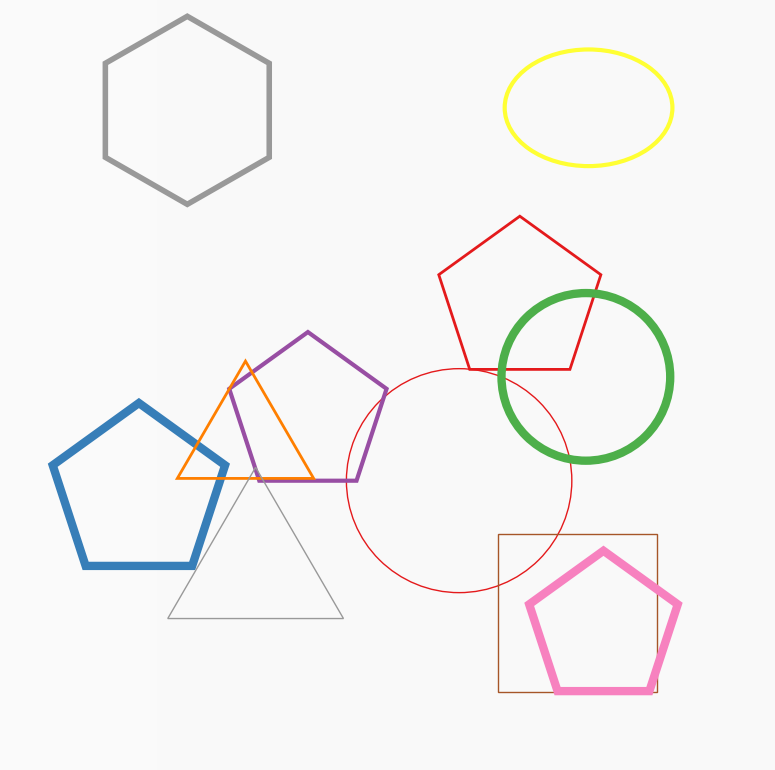[{"shape": "circle", "thickness": 0.5, "radius": 0.73, "center": [0.592, 0.376]}, {"shape": "pentagon", "thickness": 1, "radius": 0.55, "center": [0.671, 0.609]}, {"shape": "pentagon", "thickness": 3, "radius": 0.58, "center": [0.179, 0.36]}, {"shape": "circle", "thickness": 3, "radius": 0.54, "center": [0.756, 0.511]}, {"shape": "pentagon", "thickness": 1.5, "radius": 0.53, "center": [0.397, 0.462]}, {"shape": "triangle", "thickness": 1, "radius": 0.51, "center": [0.317, 0.429]}, {"shape": "oval", "thickness": 1.5, "radius": 0.54, "center": [0.759, 0.86]}, {"shape": "square", "thickness": 0.5, "radius": 0.51, "center": [0.746, 0.204]}, {"shape": "pentagon", "thickness": 3, "radius": 0.5, "center": [0.779, 0.184]}, {"shape": "hexagon", "thickness": 2, "radius": 0.61, "center": [0.242, 0.857]}, {"shape": "triangle", "thickness": 0.5, "radius": 0.65, "center": [0.33, 0.262]}]